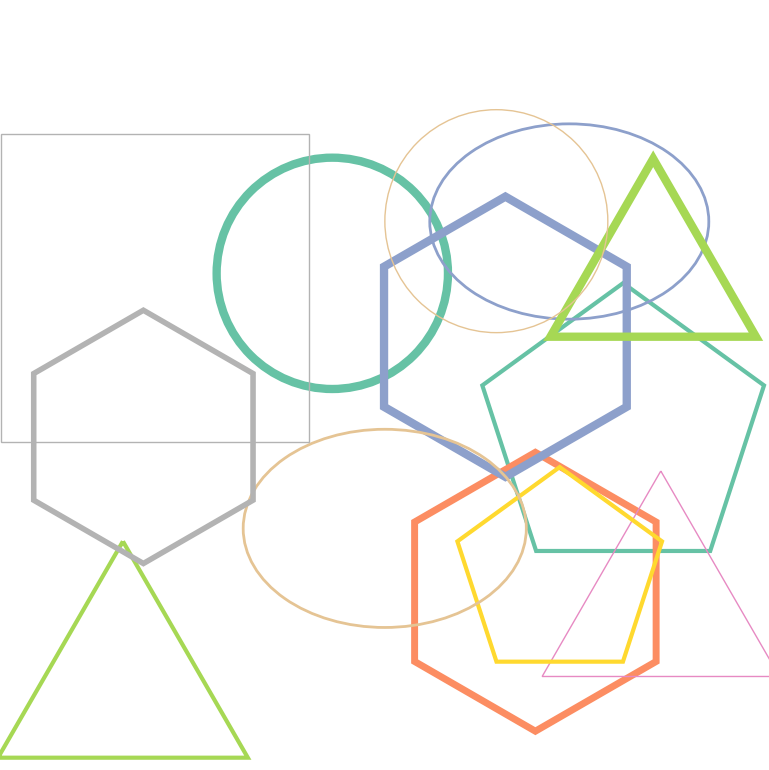[{"shape": "pentagon", "thickness": 1.5, "radius": 0.96, "center": [0.809, 0.44]}, {"shape": "circle", "thickness": 3, "radius": 0.75, "center": [0.432, 0.645]}, {"shape": "hexagon", "thickness": 2.5, "radius": 0.91, "center": [0.695, 0.231]}, {"shape": "hexagon", "thickness": 3, "radius": 0.91, "center": [0.656, 0.563]}, {"shape": "oval", "thickness": 1, "radius": 0.91, "center": [0.739, 0.712]}, {"shape": "triangle", "thickness": 0.5, "radius": 0.89, "center": [0.858, 0.21]}, {"shape": "triangle", "thickness": 3, "radius": 0.77, "center": [0.848, 0.64]}, {"shape": "triangle", "thickness": 1.5, "radius": 0.94, "center": [0.16, 0.11]}, {"shape": "pentagon", "thickness": 1.5, "radius": 0.7, "center": [0.727, 0.254]}, {"shape": "oval", "thickness": 1, "radius": 0.92, "center": [0.5, 0.314]}, {"shape": "circle", "thickness": 0.5, "radius": 0.72, "center": [0.645, 0.713]}, {"shape": "square", "thickness": 0.5, "radius": 1.0, "center": [0.201, 0.626]}, {"shape": "hexagon", "thickness": 2, "radius": 0.82, "center": [0.186, 0.433]}]